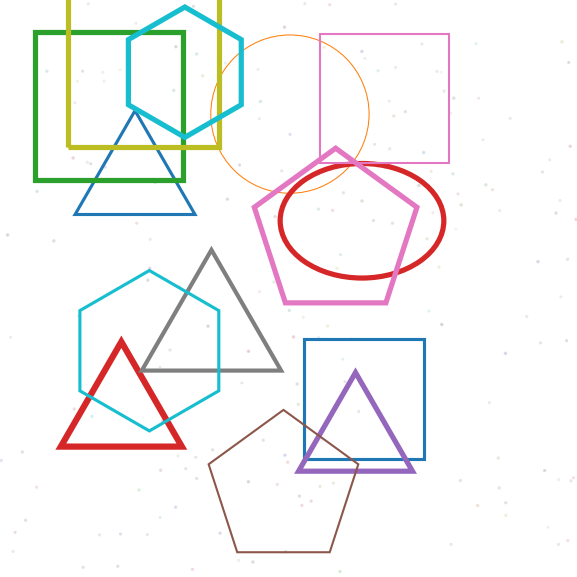[{"shape": "triangle", "thickness": 1.5, "radius": 0.6, "center": [0.234, 0.688]}, {"shape": "square", "thickness": 1.5, "radius": 0.52, "center": [0.631, 0.308]}, {"shape": "circle", "thickness": 0.5, "radius": 0.69, "center": [0.502, 0.802]}, {"shape": "square", "thickness": 2.5, "radius": 0.64, "center": [0.189, 0.816]}, {"shape": "oval", "thickness": 2.5, "radius": 0.71, "center": [0.627, 0.617]}, {"shape": "triangle", "thickness": 3, "radius": 0.6, "center": [0.21, 0.286]}, {"shape": "triangle", "thickness": 2.5, "radius": 0.57, "center": [0.616, 0.24]}, {"shape": "pentagon", "thickness": 1, "radius": 0.68, "center": [0.491, 0.153]}, {"shape": "square", "thickness": 1, "radius": 0.56, "center": [0.666, 0.828]}, {"shape": "pentagon", "thickness": 2.5, "radius": 0.74, "center": [0.581, 0.594]}, {"shape": "triangle", "thickness": 2, "radius": 0.7, "center": [0.366, 0.427]}, {"shape": "square", "thickness": 2.5, "radius": 0.65, "center": [0.248, 0.875]}, {"shape": "hexagon", "thickness": 1.5, "radius": 0.69, "center": [0.259, 0.392]}, {"shape": "hexagon", "thickness": 2.5, "radius": 0.56, "center": [0.32, 0.874]}]